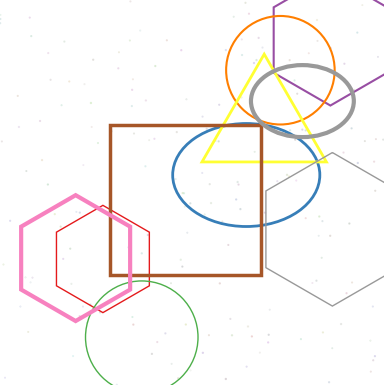[{"shape": "hexagon", "thickness": 1, "radius": 0.7, "center": [0.267, 0.327]}, {"shape": "oval", "thickness": 2, "radius": 0.96, "center": [0.64, 0.545]}, {"shape": "circle", "thickness": 1, "radius": 0.73, "center": [0.368, 0.124]}, {"shape": "hexagon", "thickness": 1.5, "radius": 0.85, "center": [0.858, 0.896]}, {"shape": "circle", "thickness": 1.5, "radius": 0.7, "center": [0.728, 0.818]}, {"shape": "triangle", "thickness": 2, "radius": 0.93, "center": [0.686, 0.673]}, {"shape": "square", "thickness": 2.5, "radius": 0.98, "center": [0.482, 0.48]}, {"shape": "hexagon", "thickness": 3, "radius": 0.82, "center": [0.196, 0.33]}, {"shape": "hexagon", "thickness": 1, "radius": 1.0, "center": [0.863, 0.404]}, {"shape": "oval", "thickness": 3, "radius": 0.67, "center": [0.785, 0.737]}]